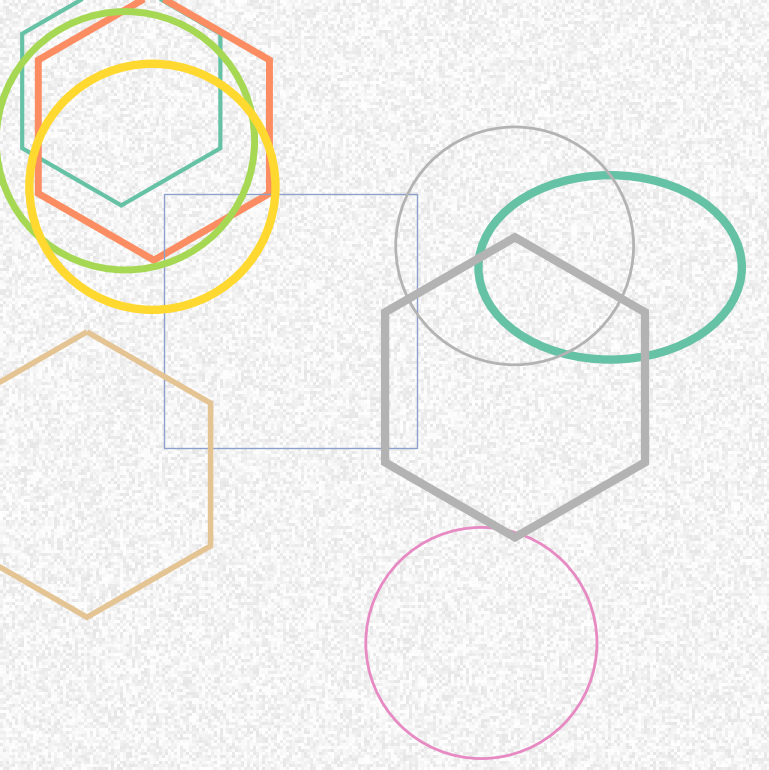[{"shape": "hexagon", "thickness": 1.5, "radius": 0.74, "center": [0.157, 0.882]}, {"shape": "oval", "thickness": 3, "radius": 0.86, "center": [0.792, 0.653]}, {"shape": "hexagon", "thickness": 2.5, "radius": 0.87, "center": [0.2, 0.835]}, {"shape": "square", "thickness": 0.5, "radius": 0.82, "center": [0.377, 0.583]}, {"shape": "circle", "thickness": 1, "radius": 0.75, "center": [0.625, 0.165]}, {"shape": "circle", "thickness": 2.5, "radius": 0.84, "center": [0.163, 0.817]}, {"shape": "circle", "thickness": 3, "radius": 0.8, "center": [0.198, 0.757]}, {"shape": "hexagon", "thickness": 2, "radius": 0.93, "center": [0.113, 0.384]}, {"shape": "hexagon", "thickness": 3, "radius": 0.97, "center": [0.669, 0.497]}, {"shape": "circle", "thickness": 1, "radius": 0.77, "center": [0.668, 0.681]}]